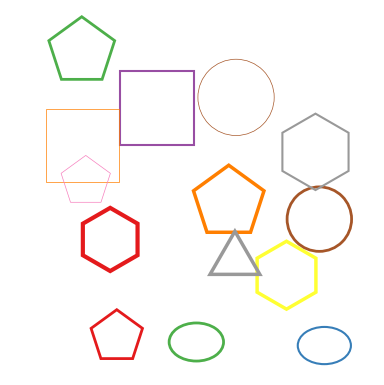[{"shape": "hexagon", "thickness": 3, "radius": 0.41, "center": [0.286, 0.378]}, {"shape": "pentagon", "thickness": 2, "radius": 0.35, "center": [0.303, 0.125]}, {"shape": "oval", "thickness": 1.5, "radius": 0.35, "center": [0.842, 0.102]}, {"shape": "oval", "thickness": 2, "radius": 0.35, "center": [0.51, 0.112]}, {"shape": "pentagon", "thickness": 2, "radius": 0.45, "center": [0.212, 0.867]}, {"shape": "square", "thickness": 1.5, "radius": 0.48, "center": [0.408, 0.719]}, {"shape": "square", "thickness": 0.5, "radius": 0.47, "center": [0.215, 0.622]}, {"shape": "pentagon", "thickness": 2.5, "radius": 0.48, "center": [0.594, 0.475]}, {"shape": "hexagon", "thickness": 2.5, "radius": 0.44, "center": [0.744, 0.285]}, {"shape": "circle", "thickness": 2, "radius": 0.42, "center": [0.829, 0.431]}, {"shape": "circle", "thickness": 0.5, "radius": 0.5, "center": [0.613, 0.747]}, {"shape": "pentagon", "thickness": 0.5, "radius": 0.34, "center": [0.223, 0.529]}, {"shape": "hexagon", "thickness": 1.5, "radius": 0.5, "center": [0.819, 0.606]}, {"shape": "triangle", "thickness": 2.5, "radius": 0.37, "center": [0.61, 0.325]}]